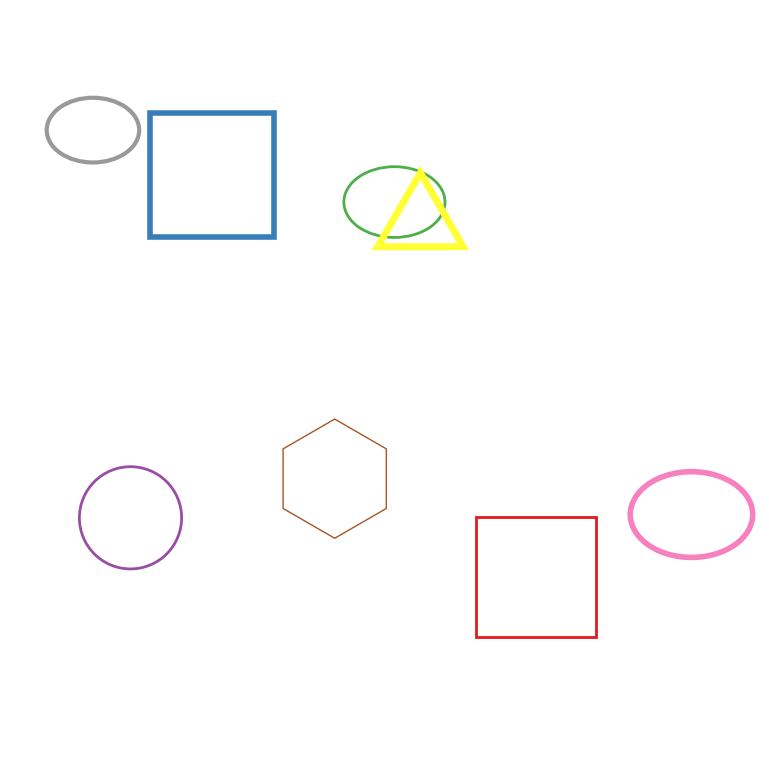[{"shape": "square", "thickness": 1, "radius": 0.39, "center": [0.696, 0.251]}, {"shape": "square", "thickness": 2, "radius": 0.4, "center": [0.276, 0.773]}, {"shape": "oval", "thickness": 1, "radius": 0.33, "center": [0.512, 0.738]}, {"shape": "circle", "thickness": 1, "radius": 0.33, "center": [0.169, 0.328]}, {"shape": "triangle", "thickness": 2.5, "radius": 0.32, "center": [0.546, 0.712]}, {"shape": "hexagon", "thickness": 0.5, "radius": 0.39, "center": [0.435, 0.378]}, {"shape": "oval", "thickness": 2, "radius": 0.4, "center": [0.898, 0.332]}, {"shape": "oval", "thickness": 1.5, "radius": 0.3, "center": [0.121, 0.831]}]